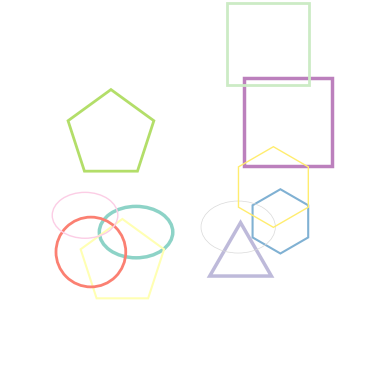[{"shape": "oval", "thickness": 2.5, "radius": 0.48, "center": [0.353, 0.397]}, {"shape": "pentagon", "thickness": 1.5, "radius": 0.57, "center": [0.318, 0.317]}, {"shape": "triangle", "thickness": 2.5, "radius": 0.46, "center": [0.625, 0.329]}, {"shape": "circle", "thickness": 2, "radius": 0.45, "center": [0.236, 0.345]}, {"shape": "hexagon", "thickness": 1.5, "radius": 0.42, "center": [0.728, 0.425]}, {"shape": "pentagon", "thickness": 2, "radius": 0.59, "center": [0.288, 0.65]}, {"shape": "oval", "thickness": 1, "radius": 0.43, "center": [0.221, 0.441]}, {"shape": "oval", "thickness": 0.5, "radius": 0.48, "center": [0.619, 0.41]}, {"shape": "square", "thickness": 2.5, "radius": 0.57, "center": [0.747, 0.684]}, {"shape": "square", "thickness": 2, "radius": 0.53, "center": [0.696, 0.886]}, {"shape": "hexagon", "thickness": 1, "radius": 0.52, "center": [0.71, 0.514]}]